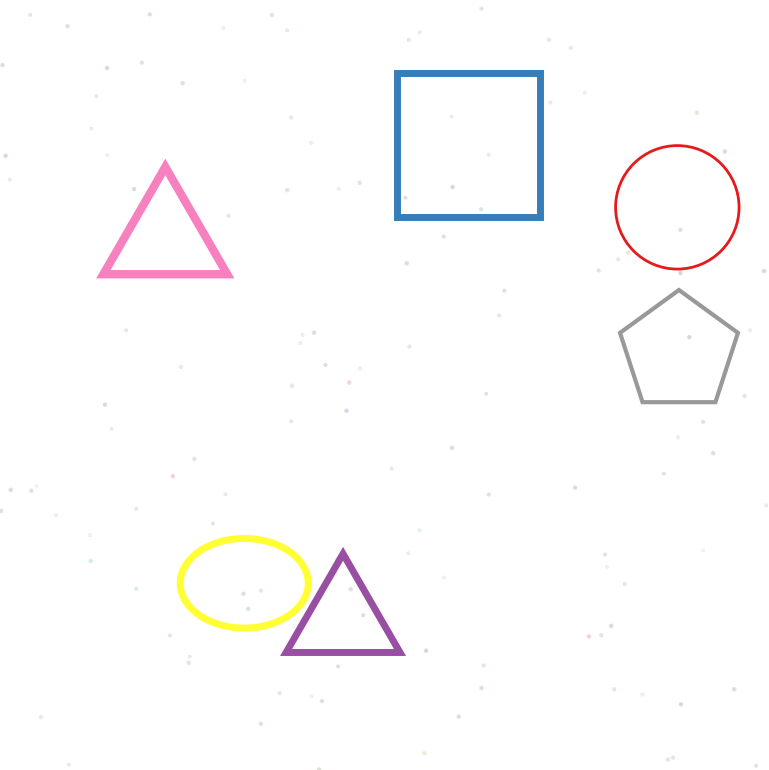[{"shape": "circle", "thickness": 1, "radius": 0.4, "center": [0.88, 0.731]}, {"shape": "square", "thickness": 2.5, "radius": 0.47, "center": [0.609, 0.812]}, {"shape": "triangle", "thickness": 2.5, "radius": 0.43, "center": [0.446, 0.195]}, {"shape": "oval", "thickness": 2.5, "radius": 0.42, "center": [0.317, 0.243]}, {"shape": "triangle", "thickness": 3, "radius": 0.46, "center": [0.215, 0.69]}, {"shape": "pentagon", "thickness": 1.5, "radius": 0.4, "center": [0.882, 0.543]}]